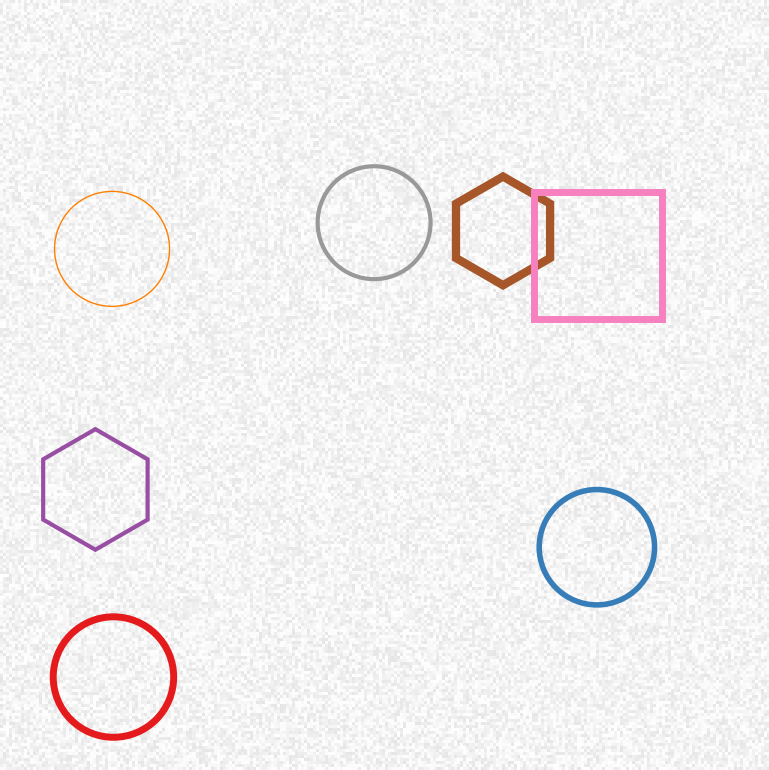[{"shape": "circle", "thickness": 2.5, "radius": 0.39, "center": [0.147, 0.121]}, {"shape": "circle", "thickness": 2, "radius": 0.37, "center": [0.775, 0.289]}, {"shape": "hexagon", "thickness": 1.5, "radius": 0.39, "center": [0.124, 0.364]}, {"shape": "circle", "thickness": 0.5, "radius": 0.37, "center": [0.146, 0.677]}, {"shape": "hexagon", "thickness": 3, "radius": 0.35, "center": [0.653, 0.7]}, {"shape": "square", "thickness": 2.5, "radius": 0.41, "center": [0.777, 0.668]}, {"shape": "circle", "thickness": 1.5, "radius": 0.37, "center": [0.486, 0.711]}]